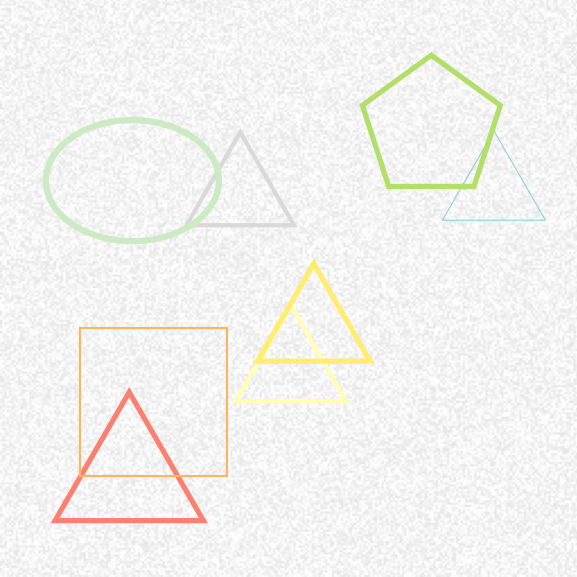[{"shape": "triangle", "thickness": 0.5, "radius": 0.52, "center": [0.855, 0.669]}, {"shape": "triangle", "thickness": 2, "radius": 0.55, "center": [0.504, 0.359]}, {"shape": "triangle", "thickness": 2.5, "radius": 0.74, "center": [0.224, 0.172]}, {"shape": "square", "thickness": 1, "radius": 0.64, "center": [0.266, 0.303]}, {"shape": "pentagon", "thickness": 2.5, "radius": 0.63, "center": [0.747, 0.778]}, {"shape": "triangle", "thickness": 2, "radius": 0.54, "center": [0.416, 0.663]}, {"shape": "oval", "thickness": 3, "radius": 0.75, "center": [0.229, 0.686]}, {"shape": "triangle", "thickness": 2.5, "radius": 0.56, "center": [0.543, 0.43]}]